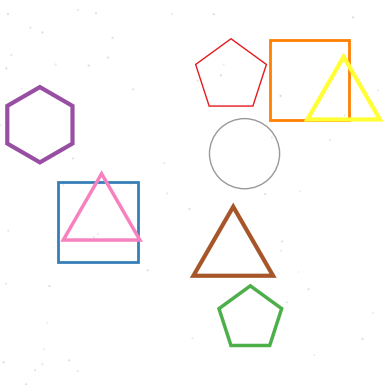[{"shape": "pentagon", "thickness": 1, "radius": 0.48, "center": [0.6, 0.803]}, {"shape": "square", "thickness": 2, "radius": 0.52, "center": [0.255, 0.424]}, {"shape": "pentagon", "thickness": 2.5, "radius": 0.43, "center": [0.65, 0.172]}, {"shape": "hexagon", "thickness": 3, "radius": 0.49, "center": [0.104, 0.676]}, {"shape": "square", "thickness": 2, "radius": 0.51, "center": [0.803, 0.792]}, {"shape": "triangle", "thickness": 3, "radius": 0.54, "center": [0.893, 0.744]}, {"shape": "triangle", "thickness": 3, "radius": 0.6, "center": [0.606, 0.344]}, {"shape": "triangle", "thickness": 2.5, "radius": 0.57, "center": [0.264, 0.434]}, {"shape": "circle", "thickness": 1, "radius": 0.46, "center": [0.635, 0.601]}]